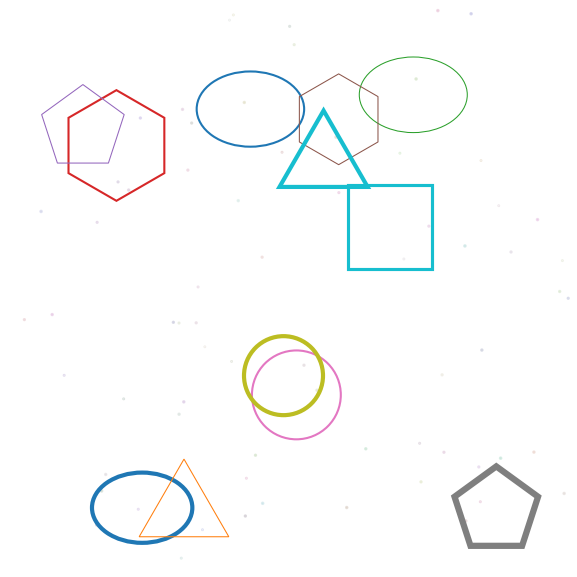[{"shape": "oval", "thickness": 1, "radius": 0.47, "center": [0.434, 0.81]}, {"shape": "oval", "thickness": 2, "radius": 0.43, "center": [0.246, 0.12]}, {"shape": "triangle", "thickness": 0.5, "radius": 0.45, "center": [0.319, 0.115]}, {"shape": "oval", "thickness": 0.5, "radius": 0.47, "center": [0.716, 0.835]}, {"shape": "hexagon", "thickness": 1, "radius": 0.48, "center": [0.202, 0.747]}, {"shape": "pentagon", "thickness": 0.5, "radius": 0.38, "center": [0.144, 0.778]}, {"shape": "hexagon", "thickness": 0.5, "radius": 0.39, "center": [0.586, 0.793]}, {"shape": "circle", "thickness": 1, "radius": 0.38, "center": [0.513, 0.315]}, {"shape": "pentagon", "thickness": 3, "radius": 0.38, "center": [0.859, 0.115]}, {"shape": "circle", "thickness": 2, "radius": 0.34, "center": [0.491, 0.349]}, {"shape": "square", "thickness": 1.5, "radius": 0.36, "center": [0.675, 0.607]}, {"shape": "triangle", "thickness": 2, "radius": 0.44, "center": [0.56, 0.72]}]